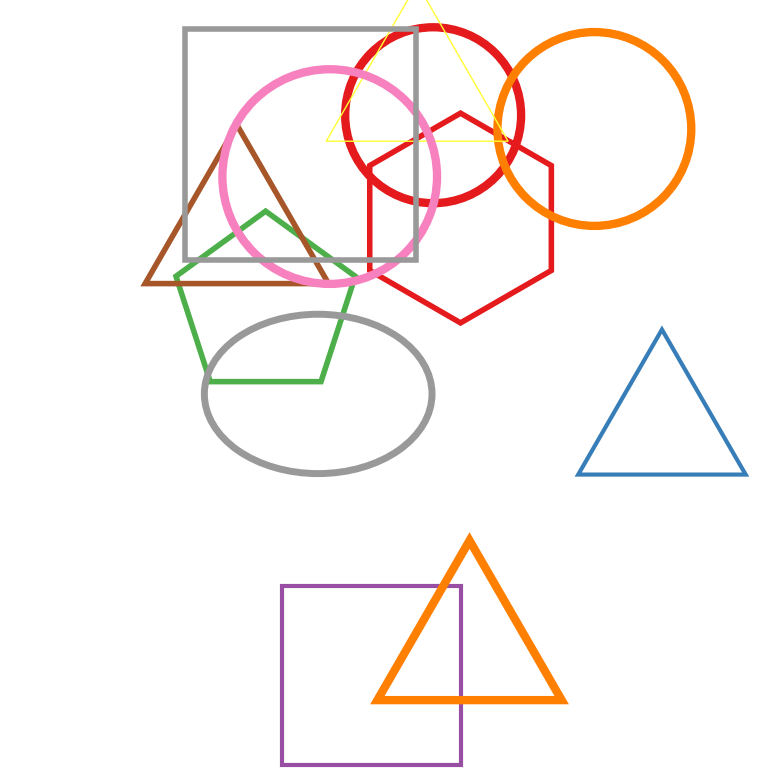[{"shape": "circle", "thickness": 3, "radius": 0.57, "center": [0.563, 0.85]}, {"shape": "hexagon", "thickness": 2, "radius": 0.68, "center": [0.598, 0.717]}, {"shape": "triangle", "thickness": 1.5, "radius": 0.63, "center": [0.86, 0.446]}, {"shape": "pentagon", "thickness": 2, "radius": 0.61, "center": [0.345, 0.603]}, {"shape": "square", "thickness": 1.5, "radius": 0.58, "center": [0.482, 0.123]}, {"shape": "circle", "thickness": 3, "radius": 0.63, "center": [0.772, 0.832]}, {"shape": "triangle", "thickness": 3, "radius": 0.69, "center": [0.61, 0.16]}, {"shape": "triangle", "thickness": 0.5, "radius": 0.68, "center": [0.542, 0.885]}, {"shape": "triangle", "thickness": 2, "radius": 0.69, "center": [0.308, 0.7]}, {"shape": "circle", "thickness": 3, "radius": 0.7, "center": [0.428, 0.771]}, {"shape": "oval", "thickness": 2.5, "radius": 0.74, "center": [0.413, 0.488]}, {"shape": "square", "thickness": 2, "radius": 0.75, "center": [0.39, 0.812]}]